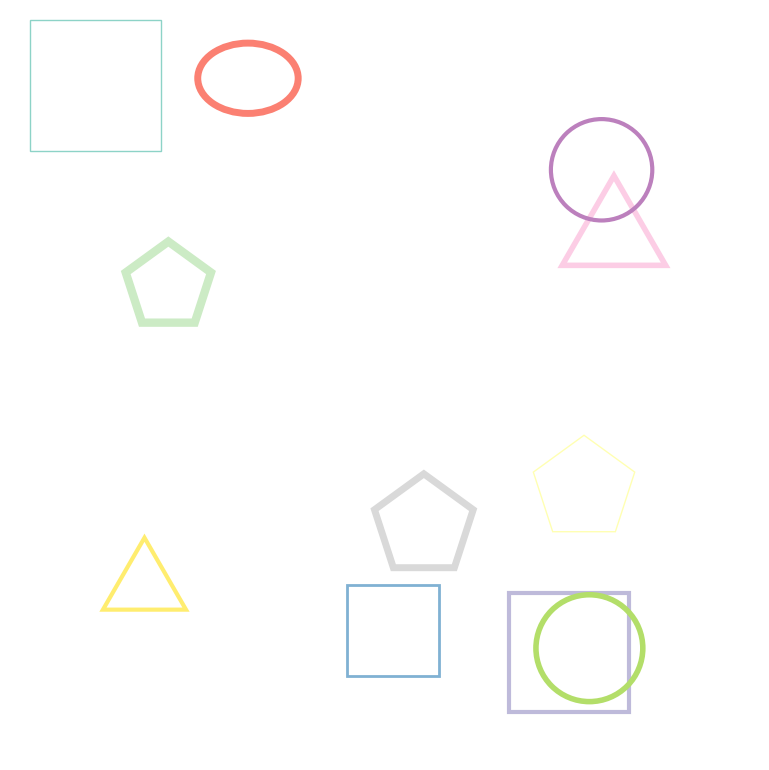[{"shape": "square", "thickness": 0.5, "radius": 0.42, "center": [0.124, 0.889]}, {"shape": "pentagon", "thickness": 0.5, "radius": 0.35, "center": [0.758, 0.365]}, {"shape": "square", "thickness": 1.5, "radius": 0.39, "center": [0.739, 0.152]}, {"shape": "oval", "thickness": 2.5, "radius": 0.33, "center": [0.322, 0.898]}, {"shape": "square", "thickness": 1, "radius": 0.3, "center": [0.51, 0.181]}, {"shape": "circle", "thickness": 2, "radius": 0.35, "center": [0.765, 0.158]}, {"shape": "triangle", "thickness": 2, "radius": 0.39, "center": [0.797, 0.694]}, {"shape": "pentagon", "thickness": 2.5, "radius": 0.34, "center": [0.55, 0.317]}, {"shape": "circle", "thickness": 1.5, "radius": 0.33, "center": [0.781, 0.779]}, {"shape": "pentagon", "thickness": 3, "radius": 0.29, "center": [0.219, 0.628]}, {"shape": "triangle", "thickness": 1.5, "radius": 0.31, "center": [0.188, 0.239]}]